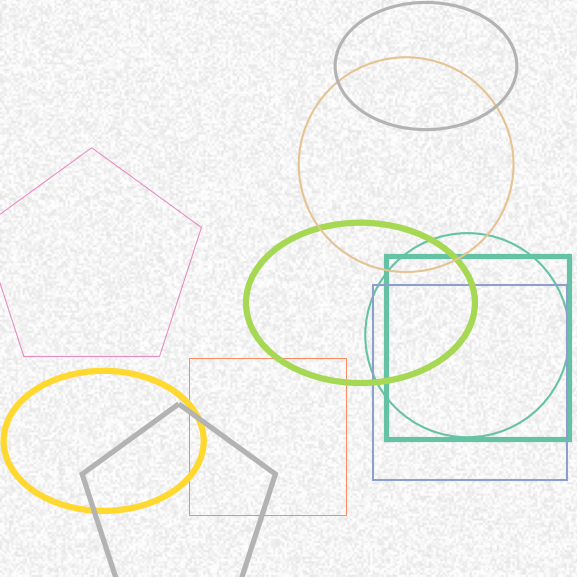[{"shape": "circle", "thickness": 1, "radius": 0.88, "center": [0.809, 0.419]}, {"shape": "square", "thickness": 2.5, "radius": 0.79, "center": [0.826, 0.397]}, {"shape": "square", "thickness": 0.5, "radius": 0.68, "center": [0.463, 0.243]}, {"shape": "square", "thickness": 1, "radius": 0.84, "center": [0.814, 0.336]}, {"shape": "pentagon", "thickness": 0.5, "radius": 1.0, "center": [0.159, 0.544]}, {"shape": "oval", "thickness": 3, "radius": 0.99, "center": [0.624, 0.475]}, {"shape": "oval", "thickness": 3, "radius": 0.87, "center": [0.18, 0.236]}, {"shape": "circle", "thickness": 1, "radius": 0.93, "center": [0.703, 0.714]}, {"shape": "oval", "thickness": 1.5, "radius": 0.79, "center": [0.738, 0.885]}, {"shape": "pentagon", "thickness": 2.5, "radius": 0.88, "center": [0.31, 0.124]}]